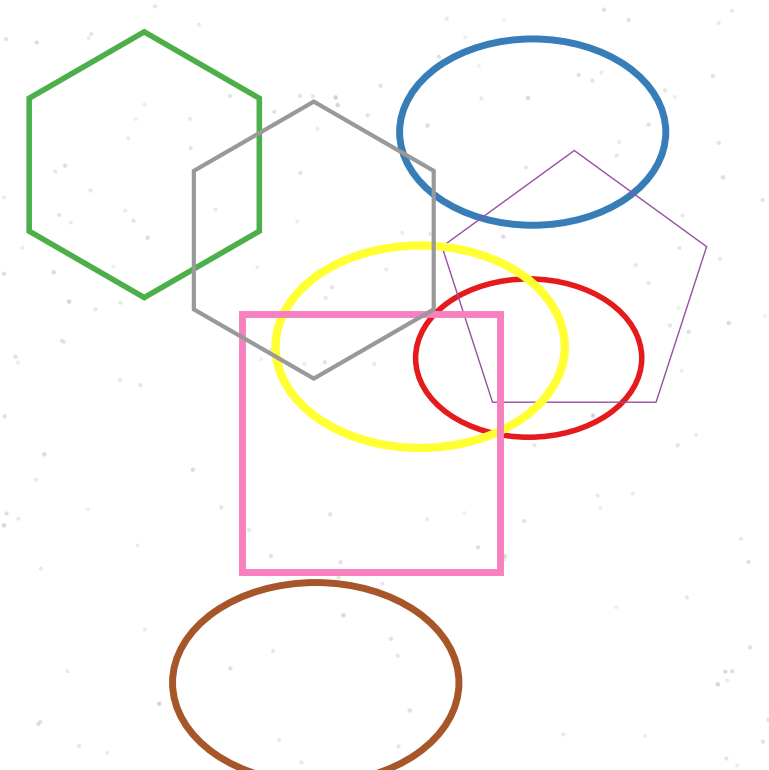[{"shape": "oval", "thickness": 2, "radius": 0.73, "center": [0.687, 0.535]}, {"shape": "oval", "thickness": 2.5, "radius": 0.86, "center": [0.692, 0.828]}, {"shape": "hexagon", "thickness": 2, "radius": 0.86, "center": [0.187, 0.786]}, {"shape": "pentagon", "thickness": 0.5, "radius": 0.9, "center": [0.746, 0.624]}, {"shape": "oval", "thickness": 3, "radius": 0.94, "center": [0.546, 0.55]}, {"shape": "oval", "thickness": 2.5, "radius": 0.93, "center": [0.41, 0.113]}, {"shape": "square", "thickness": 2.5, "radius": 0.84, "center": [0.482, 0.424]}, {"shape": "hexagon", "thickness": 1.5, "radius": 0.9, "center": [0.408, 0.688]}]